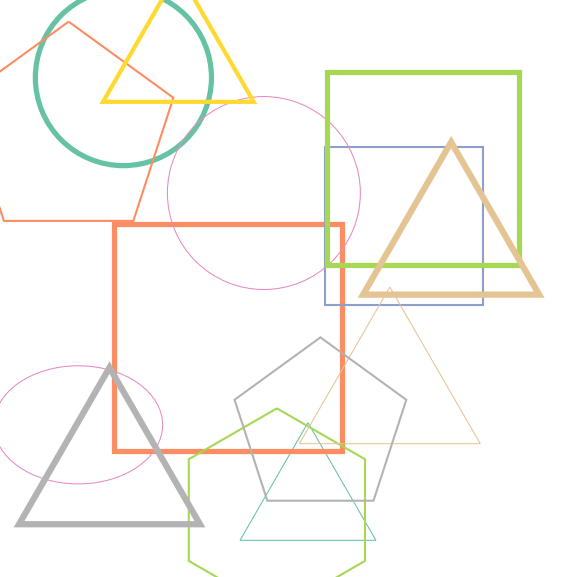[{"shape": "triangle", "thickness": 0.5, "radius": 0.68, "center": [0.533, 0.131]}, {"shape": "circle", "thickness": 2.5, "radius": 0.76, "center": [0.214, 0.865]}, {"shape": "square", "thickness": 2.5, "radius": 0.98, "center": [0.395, 0.415]}, {"shape": "pentagon", "thickness": 1, "radius": 0.95, "center": [0.119, 0.771]}, {"shape": "square", "thickness": 1, "radius": 0.68, "center": [0.7, 0.608]}, {"shape": "oval", "thickness": 0.5, "radius": 0.73, "center": [0.135, 0.263]}, {"shape": "circle", "thickness": 0.5, "radius": 0.84, "center": [0.457, 0.665]}, {"shape": "square", "thickness": 2.5, "radius": 0.83, "center": [0.733, 0.707]}, {"shape": "hexagon", "thickness": 1, "radius": 0.88, "center": [0.479, 0.116]}, {"shape": "triangle", "thickness": 2, "radius": 0.75, "center": [0.309, 0.898]}, {"shape": "triangle", "thickness": 0.5, "radius": 0.9, "center": [0.675, 0.321]}, {"shape": "triangle", "thickness": 3, "radius": 0.88, "center": [0.781, 0.577]}, {"shape": "pentagon", "thickness": 1, "radius": 0.78, "center": [0.555, 0.259]}, {"shape": "triangle", "thickness": 3, "radius": 0.9, "center": [0.19, 0.182]}]